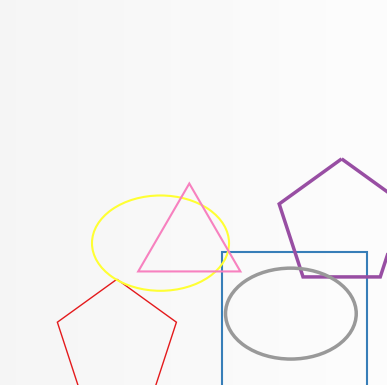[{"shape": "pentagon", "thickness": 1, "radius": 0.81, "center": [0.302, 0.113]}, {"shape": "square", "thickness": 1.5, "radius": 0.94, "center": [0.76, 0.157]}, {"shape": "pentagon", "thickness": 2.5, "radius": 0.85, "center": [0.882, 0.418]}, {"shape": "oval", "thickness": 1.5, "radius": 0.88, "center": [0.414, 0.368]}, {"shape": "triangle", "thickness": 1.5, "radius": 0.76, "center": [0.489, 0.371]}, {"shape": "oval", "thickness": 2.5, "radius": 0.84, "center": [0.751, 0.185]}]